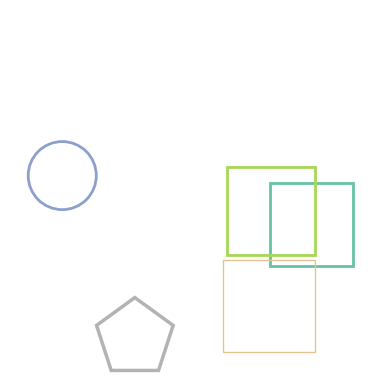[{"shape": "square", "thickness": 2, "radius": 0.54, "center": [0.809, 0.417]}, {"shape": "circle", "thickness": 2, "radius": 0.44, "center": [0.162, 0.544]}, {"shape": "square", "thickness": 2, "radius": 0.57, "center": [0.704, 0.453]}, {"shape": "square", "thickness": 1, "radius": 0.6, "center": [0.698, 0.206]}, {"shape": "pentagon", "thickness": 2.5, "radius": 0.52, "center": [0.35, 0.122]}]